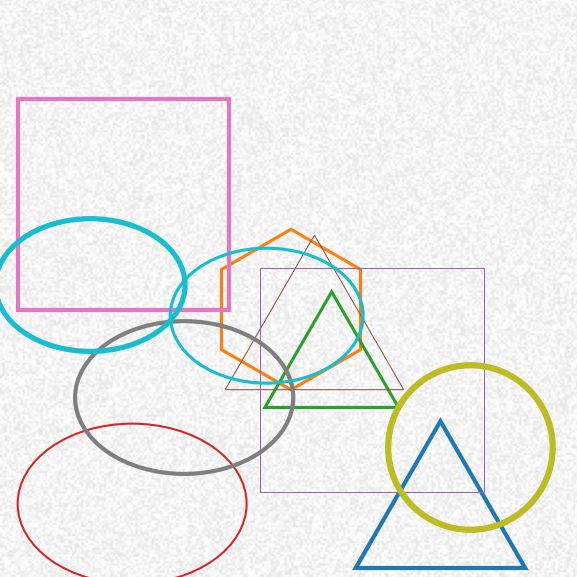[{"shape": "triangle", "thickness": 2, "radius": 0.85, "center": [0.763, 0.1]}, {"shape": "hexagon", "thickness": 1.5, "radius": 0.69, "center": [0.504, 0.463]}, {"shape": "triangle", "thickness": 1.5, "radius": 0.67, "center": [0.574, 0.36]}, {"shape": "oval", "thickness": 1, "radius": 0.99, "center": [0.229, 0.127]}, {"shape": "square", "thickness": 0.5, "radius": 0.97, "center": [0.644, 0.341]}, {"shape": "triangle", "thickness": 0.5, "radius": 0.89, "center": [0.544, 0.414]}, {"shape": "square", "thickness": 2, "radius": 0.91, "center": [0.214, 0.645]}, {"shape": "oval", "thickness": 2, "radius": 0.94, "center": [0.319, 0.311]}, {"shape": "circle", "thickness": 3, "radius": 0.71, "center": [0.815, 0.224]}, {"shape": "oval", "thickness": 2.5, "radius": 0.82, "center": [0.156, 0.506]}, {"shape": "oval", "thickness": 1.5, "radius": 0.83, "center": [0.462, 0.453]}]